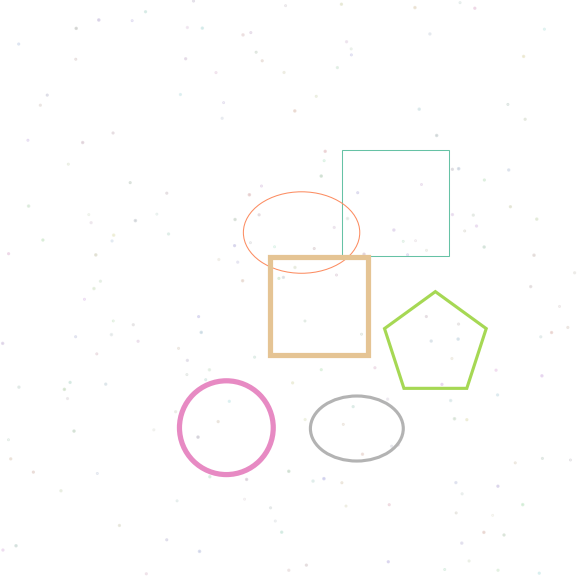[{"shape": "square", "thickness": 0.5, "radius": 0.46, "center": [0.685, 0.647]}, {"shape": "oval", "thickness": 0.5, "radius": 0.5, "center": [0.522, 0.596]}, {"shape": "circle", "thickness": 2.5, "radius": 0.41, "center": [0.392, 0.259]}, {"shape": "pentagon", "thickness": 1.5, "radius": 0.46, "center": [0.754, 0.402]}, {"shape": "square", "thickness": 2.5, "radius": 0.42, "center": [0.552, 0.468]}, {"shape": "oval", "thickness": 1.5, "radius": 0.4, "center": [0.618, 0.257]}]